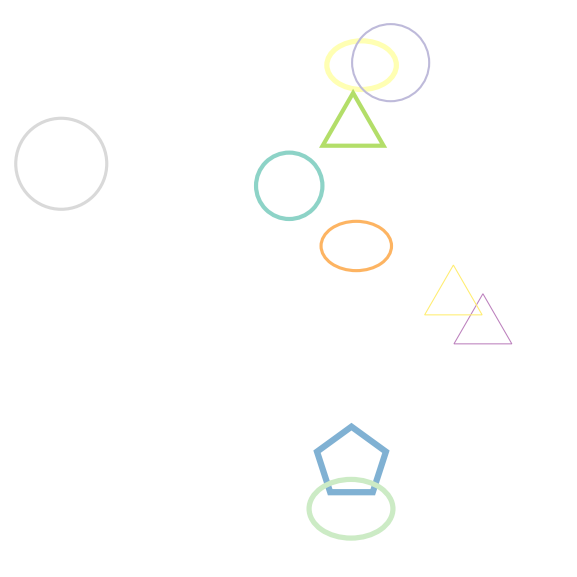[{"shape": "circle", "thickness": 2, "radius": 0.29, "center": [0.501, 0.677]}, {"shape": "oval", "thickness": 2.5, "radius": 0.3, "center": [0.626, 0.886]}, {"shape": "circle", "thickness": 1, "radius": 0.33, "center": [0.676, 0.891]}, {"shape": "pentagon", "thickness": 3, "radius": 0.31, "center": [0.609, 0.198]}, {"shape": "oval", "thickness": 1.5, "radius": 0.31, "center": [0.617, 0.573]}, {"shape": "triangle", "thickness": 2, "radius": 0.3, "center": [0.611, 0.777]}, {"shape": "circle", "thickness": 1.5, "radius": 0.39, "center": [0.106, 0.716]}, {"shape": "triangle", "thickness": 0.5, "radius": 0.29, "center": [0.836, 0.433]}, {"shape": "oval", "thickness": 2.5, "radius": 0.36, "center": [0.608, 0.118]}, {"shape": "triangle", "thickness": 0.5, "radius": 0.29, "center": [0.785, 0.483]}]